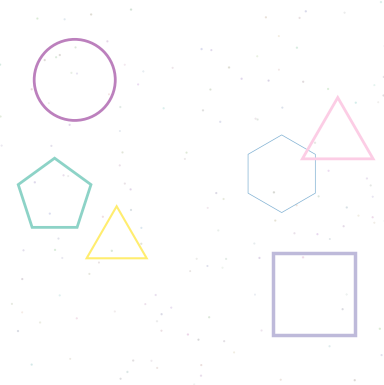[{"shape": "pentagon", "thickness": 2, "radius": 0.5, "center": [0.142, 0.49]}, {"shape": "square", "thickness": 2.5, "radius": 0.53, "center": [0.815, 0.236]}, {"shape": "hexagon", "thickness": 0.5, "radius": 0.5, "center": [0.732, 0.549]}, {"shape": "triangle", "thickness": 2, "radius": 0.53, "center": [0.877, 0.64]}, {"shape": "circle", "thickness": 2, "radius": 0.53, "center": [0.194, 0.792]}, {"shape": "triangle", "thickness": 1.5, "radius": 0.45, "center": [0.303, 0.374]}]